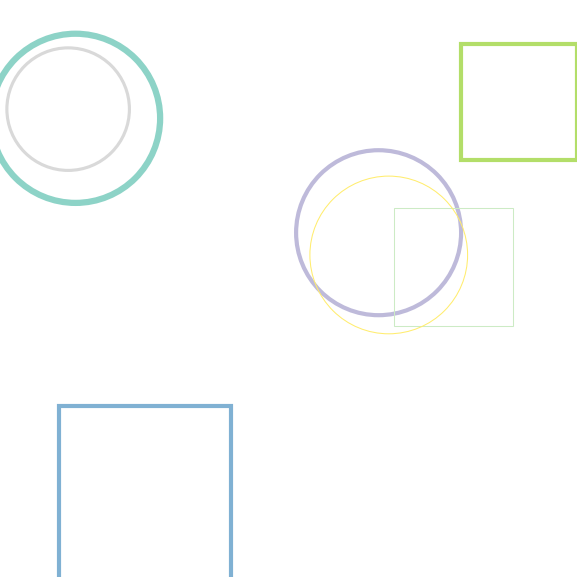[{"shape": "circle", "thickness": 3, "radius": 0.73, "center": [0.131, 0.794]}, {"shape": "circle", "thickness": 2, "radius": 0.71, "center": [0.656, 0.596]}, {"shape": "square", "thickness": 2, "radius": 0.75, "center": [0.251, 0.146]}, {"shape": "square", "thickness": 2, "radius": 0.5, "center": [0.899, 0.823]}, {"shape": "circle", "thickness": 1.5, "radius": 0.53, "center": [0.118, 0.81]}, {"shape": "square", "thickness": 0.5, "radius": 0.51, "center": [0.785, 0.536]}, {"shape": "circle", "thickness": 0.5, "radius": 0.68, "center": [0.673, 0.558]}]